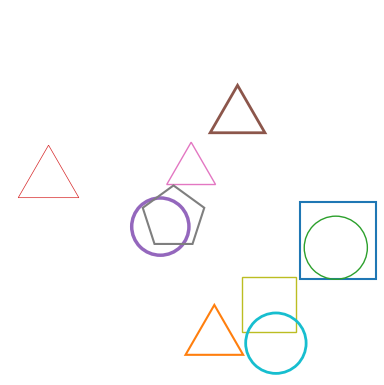[{"shape": "square", "thickness": 1.5, "radius": 0.5, "center": [0.877, 0.375]}, {"shape": "triangle", "thickness": 1.5, "radius": 0.43, "center": [0.557, 0.122]}, {"shape": "circle", "thickness": 1, "radius": 0.41, "center": [0.872, 0.357]}, {"shape": "triangle", "thickness": 0.5, "radius": 0.45, "center": [0.126, 0.532]}, {"shape": "circle", "thickness": 2.5, "radius": 0.37, "center": [0.416, 0.411]}, {"shape": "triangle", "thickness": 2, "radius": 0.41, "center": [0.617, 0.696]}, {"shape": "triangle", "thickness": 1, "radius": 0.37, "center": [0.496, 0.557]}, {"shape": "pentagon", "thickness": 1.5, "radius": 0.42, "center": [0.451, 0.434]}, {"shape": "square", "thickness": 1, "radius": 0.36, "center": [0.699, 0.209]}, {"shape": "circle", "thickness": 2, "radius": 0.39, "center": [0.717, 0.109]}]